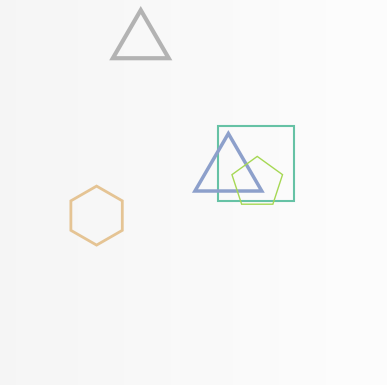[{"shape": "square", "thickness": 1.5, "radius": 0.49, "center": [0.66, 0.576]}, {"shape": "triangle", "thickness": 2.5, "radius": 0.5, "center": [0.589, 0.554]}, {"shape": "pentagon", "thickness": 1, "radius": 0.34, "center": [0.664, 0.525]}, {"shape": "hexagon", "thickness": 2, "radius": 0.38, "center": [0.249, 0.44]}, {"shape": "triangle", "thickness": 3, "radius": 0.42, "center": [0.363, 0.89]}]